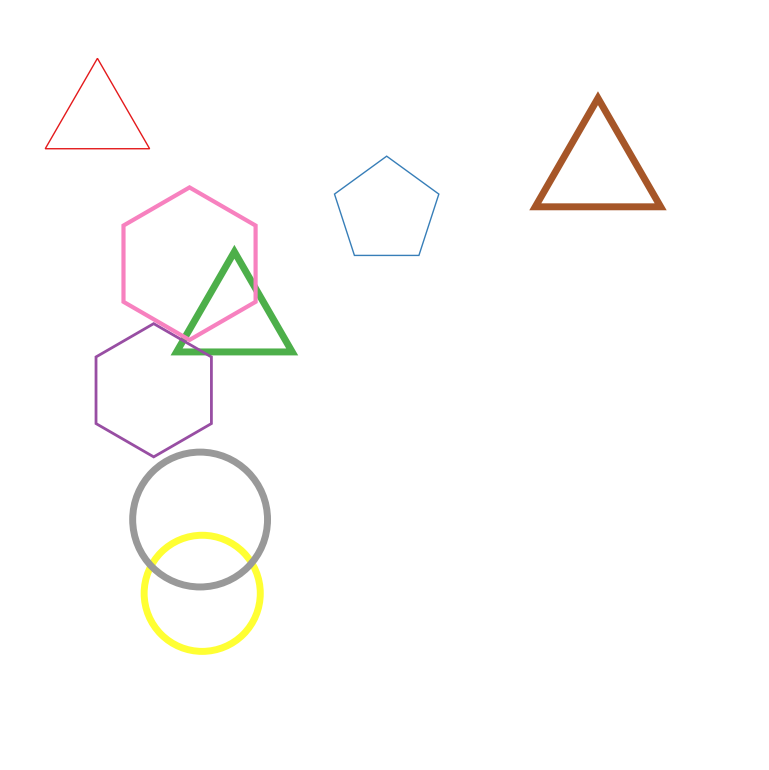[{"shape": "triangle", "thickness": 0.5, "radius": 0.39, "center": [0.127, 0.846]}, {"shape": "pentagon", "thickness": 0.5, "radius": 0.36, "center": [0.502, 0.726]}, {"shape": "triangle", "thickness": 2.5, "radius": 0.43, "center": [0.304, 0.586]}, {"shape": "hexagon", "thickness": 1, "radius": 0.43, "center": [0.2, 0.493]}, {"shape": "circle", "thickness": 2.5, "radius": 0.38, "center": [0.263, 0.229]}, {"shape": "triangle", "thickness": 2.5, "radius": 0.47, "center": [0.777, 0.778]}, {"shape": "hexagon", "thickness": 1.5, "radius": 0.5, "center": [0.246, 0.658]}, {"shape": "circle", "thickness": 2.5, "radius": 0.44, "center": [0.26, 0.325]}]